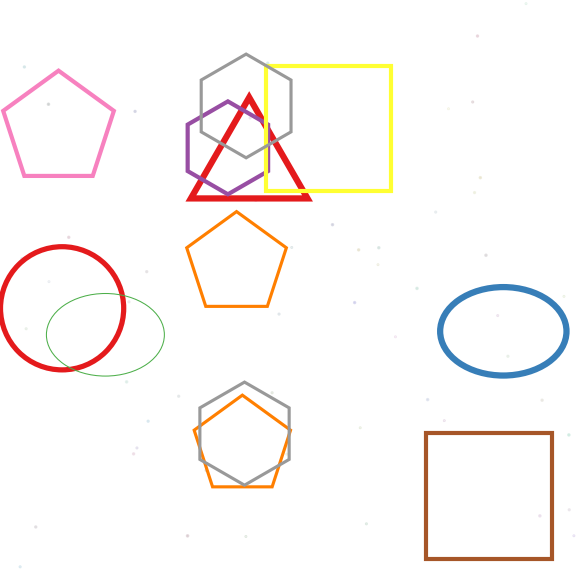[{"shape": "triangle", "thickness": 3, "radius": 0.58, "center": [0.432, 0.714]}, {"shape": "circle", "thickness": 2.5, "radius": 0.53, "center": [0.108, 0.465]}, {"shape": "oval", "thickness": 3, "radius": 0.55, "center": [0.872, 0.425]}, {"shape": "oval", "thickness": 0.5, "radius": 0.51, "center": [0.182, 0.419]}, {"shape": "hexagon", "thickness": 2, "radius": 0.4, "center": [0.395, 0.743]}, {"shape": "pentagon", "thickness": 1.5, "radius": 0.44, "center": [0.42, 0.227]}, {"shape": "pentagon", "thickness": 1.5, "radius": 0.45, "center": [0.41, 0.542]}, {"shape": "square", "thickness": 2, "radius": 0.54, "center": [0.569, 0.777]}, {"shape": "square", "thickness": 2, "radius": 0.54, "center": [0.846, 0.14]}, {"shape": "pentagon", "thickness": 2, "radius": 0.5, "center": [0.101, 0.776]}, {"shape": "hexagon", "thickness": 1.5, "radius": 0.45, "center": [0.426, 0.816]}, {"shape": "hexagon", "thickness": 1.5, "radius": 0.45, "center": [0.423, 0.248]}]